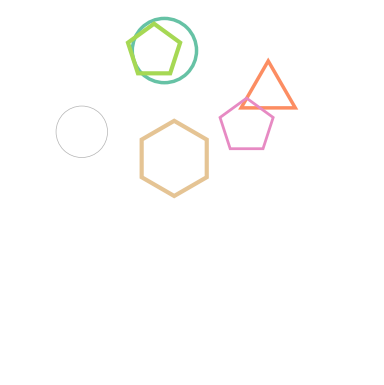[{"shape": "circle", "thickness": 2.5, "radius": 0.42, "center": [0.427, 0.869]}, {"shape": "triangle", "thickness": 2.5, "radius": 0.41, "center": [0.697, 0.76]}, {"shape": "pentagon", "thickness": 2, "radius": 0.36, "center": [0.641, 0.672]}, {"shape": "pentagon", "thickness": 3, "radius": 0.36, "center": [0.4, 0.867]}, {"shape": "hexagon", "thickness": 3, "radius": 0.49, "center": [0.452, 0.589]}, {"shape": "circle", "thickness": 0.5, "radius": 0.33, "center": [0.212, 0.658]}]